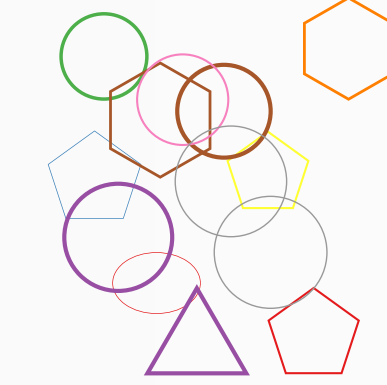[{"shape": "oval", "thickness": 0.5, "radius": 0.57, "center": [0.404, 0.265]}, {"shape": "pentagon", "thickness": 1.5, "radius": 0.61, "center": [0.809, 0.13]}, {"shape": "pentagon", "thickness": 0.5, "radius": 0.63, "center": [0.244, 0.534]}, {"shape": "circle", "thickness": 2.5, "radius": 0.55, "center": [0.268, 0.853]}, {"shape": "triangle", "thickness": 3, "radius": 0.74, "center": [0.508, 0.104]}, {"shape": "circle", "thickness": 3, "radius": 0.7, "center": [0.305, 0.384]}, {"shape": "hexagon", "thickness": 2, "radius": 0.66, "center": [0.899, 0.874]}, {"shape": "pentagon", "thickness": 1.5, "radius": 0.55, "center": [0.692, 0.548]}, {"shape": "hexagon", "thickness": 2, "radius": 0.74, "center": [0.414, 0.688]}, {"shape": "circle", "thickness": 3, "radius": 0.6, "center": [0.578, 0.711]}, {"shape": "circle", "thickness": 1.5, "radius": 0.59, "center": [0.471, 0.741]}, {"shape": "circle", "thickness": 1, "radius": 0.73, "center": [0.698, 0.345]}, {"shape": "circle", "thickness": 1, "radius": 0.72, "center": [0.596, 0.529]}]